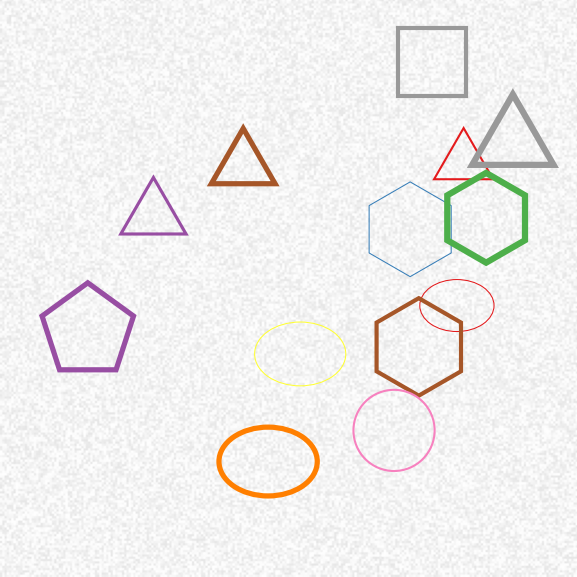[{"shape": "triangle", "thickness": 1, "radius": 0.3, "center": [0.803, 0.718]}, {"shape": "oval", "thickness": 0.5, "radius": 0.32, "center": [0.791, 0.47]}, {"shape": "hexagon", "thickness": 0.5, "radius": 0.41, "center": [0.71, 0.602]}, {"shape": "hexagon", "thickness": 3, "radius": 0.39, "center": [0.842, 0.622]}, {"shape": "pentagon", "thickness": 2.5, "radius": 0.42, "center": [0.152, 0.426]}, {"shape": "triangle", "thickness": 1.5, "radius": 0.33, "center": [0.266, 0.627]}, {"shape": "oval", "thickness": 2.5, "radius": 0.43, "center": [0.464, 0.2]}, {"shape": "oval", "thickness": 0.5, "radius": 0.39, "center": [0.52, 0.386]}, {"shape": "triangle", "thickness": 2.5, "radius": 0.32, "center": [0.421, 0.713]}, {"shape": "hexagon", "thickness": 2, "radius": 0.42, "center": [0.725, 0.398]}, {"shape": "circle", "thickness": 1, "radius": 0.35, "center": [0.682, 0.254]}, {"shape": "square", "thickness": 2, "radius": 0.29, "center": [0.749, 0.892]}, {"shape": "triangle", "thickness": 3, "radius": 0.41, "center": [0.888, 0.754]}]